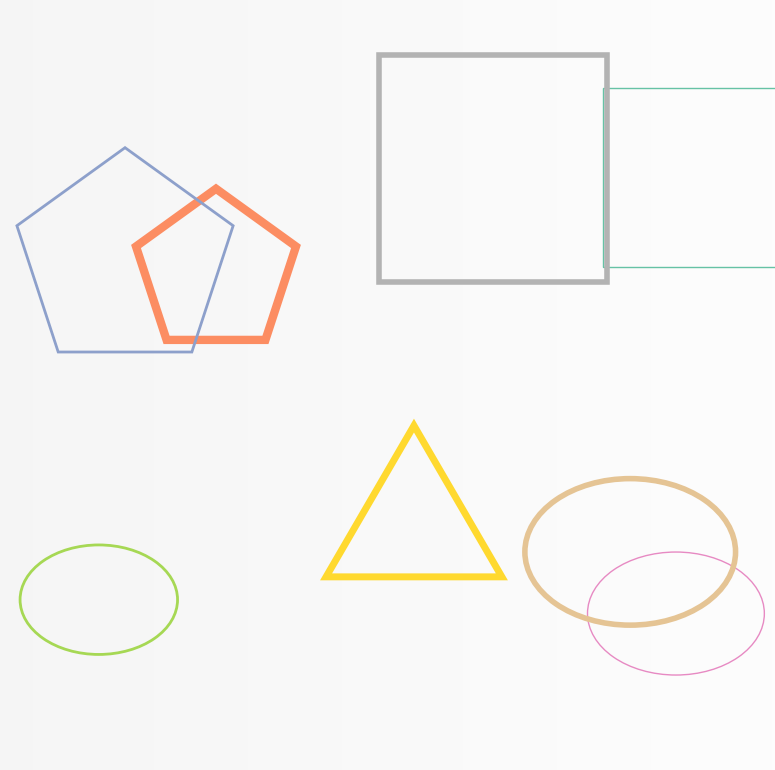[{"shape": "square", "thickness": 0.5, "radius": 0.58, "center": [0.894, 0.77]}, {"shape": "pentagon", "thickness": 3, "radius": 0.54, "center": [0.279, 0.646]}, {"shape": "pentagon", "thickness": 1, "radius": 0.73, "center": [0.161, 0.662]}, {"shape": "oval", "thickness": 0.5, "radius": 0.57, "center": [0.872, 0.203]}, {"shape": "oval", "thickness": 1, "radius": 0.51, "center": [0.127, 0.221]}, {"shape": "triangle", "thickness": 2.5, "radius": 0.65, "center": [0.534, 0.316]}, {"shape": "oval", "thickness": 2, "radius": 0.68, "center": [0.813, 0.283]}, {"shape": "square", "thickness": 2, "radius": 0.74, "center": [0.637, 0.781]}]